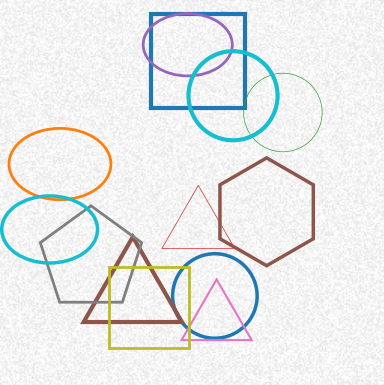[{"shape": "square", "thickness": 3, "radius": 0.61, "center": [0.514, 0.842]}, {"shape": "circle", "thickness": 2.5, "radius": 0.55, "center": [0.558, 0.231]}, {"shape": "oval", "thickness": 2, "radius": 0.66, "center": [0.156, 0.574]}, {"shape": "circle", "thickness": 0.5, "radius": 0.51, "center": [0.735, 0.708]}, {"shape": "triangle", "thickness": 0.5, "radius": 0.55, "center": [0.515, 0.409]}, {"shape": "oval", "thickness": 2, "radius": 0.58, "center": [0.488, 0.884]}, {"shape": "hexagon", "thickness": 2.5, "radius": 0.7, "center": [0.693, 0.45]}, {"shape": "triangle", "thickness": 3, "radius": 0.74, "center": [0.345, 0.237]}, {"shape": "triangle", "thickness": 1.5, "radius": 0.53, "center": [0.563, 0.169]}, {"shape": "pentagon", "thickness": 2, "radius": 0.69, "center": [0.236, 0.327]}, {"shape": "square", "thickness": 2, "radius": 0.52, "center": [0.388, 0.201]}, {"shape": "oval", "thickness": 2.5, "radius": 0.62, "center": [0.129, 0.404]}, {"shape": "circle", "thickness": 3, "radius": 0.58, "center": [0.605, 0.751]}]